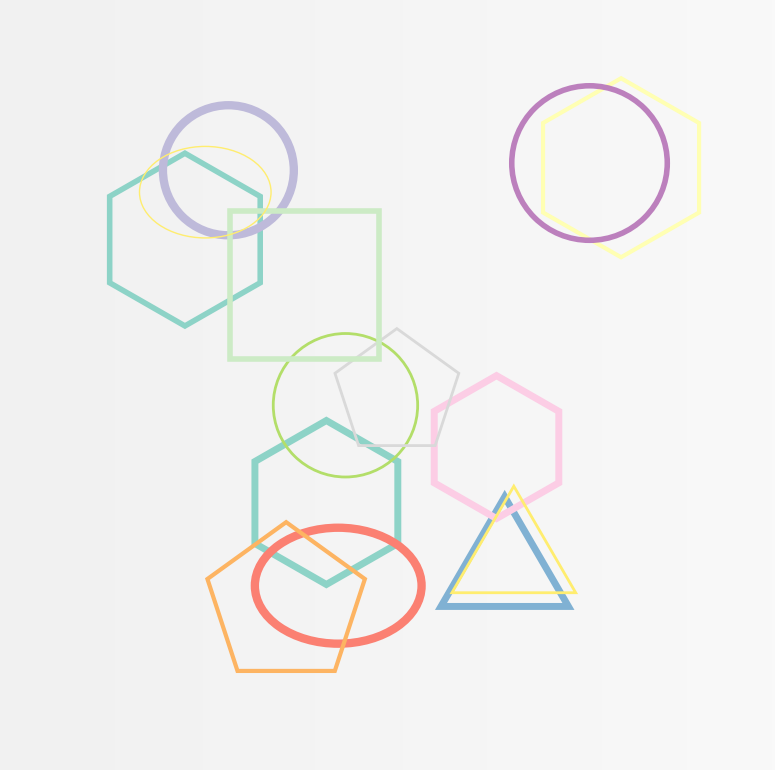[{"shape": "hexagon", "thickness": 2.5, "radius": 0.53, "center": [0.421, 0.347]}, {"shape": "hexagon", "thickness": 2, "radius": 0.56, "center": [0.239, 0.689]}, {"shape": "hexagon", "thickness": 1.5, "radius": 0.58, "center": [0.801, 0.782]}, {"shape": "circle", "thickness": 3, "radius": 0.42, "center": [0.295, 0.779]}, {"shape": "oval", "thickness": 3, "radius": 0.54, "center": [0.436, 0.239]}, {"shape": "triangle", "thickness": 2.5, "radius": 0.47, "center": [0.651, 0.26]}, {"shape": "pentagon", "thickness": 1.5, "radius": 0.53, "center": [0.369, 0.215]}, {"shape": "circle", "thickness": 1, "radius": 0.47, "center": [0.446, 0.474]}, {"shape": "hexagon", "thickness": 2.5, "radius": 0.46, "center": [0.641, 0.419]}, {"shape": "pentagon", "thickness": 1, "radius": 0.42, "center": [0.512, 0.489]}, {"shape": "circle", "thickness": 2, "radius": 0.5, "center": [0.761, 0.788]}, {"shape": "square", "thickness": 2, "radius": 0.48, "center": [0.393, 0.63]}, {"shape": "oval", "thickness": 0.5, "radius": 0.42, "center": [0.265, 0.75]}, {"shape": "triangle", "thickness": 1, "radius": 0.46, "center": [0.663, 0.276]}]